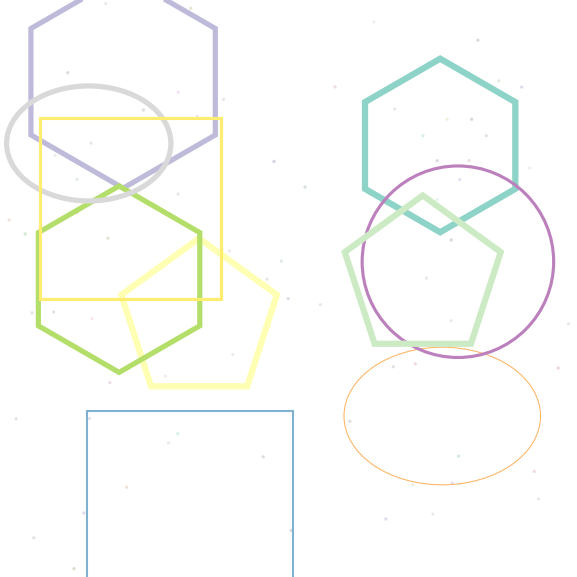[{"shape": "hexagon", "thickness": 3, "radius": 0.75, "center": [0.762, 0.747]}, {"shape": "pentagon", "thickness": 3, "radius": 0.71, "center": [0.345, 0.445]}, {"shape": "hexagon", "thickness": 2.5, "radius": 0.92, "center": [0.213, 0.858]}, {"shape": "square", "thickness": 1, "radius": 0.89, "center": [0.329, 0.109]}, {"shape": "oval", "thickness": 0.5, "radius": 0.85, "center": [0.766, 0.279]}, {"shape": "hexagon", "thickness": 2.5, "radius": 0.81, "center": [0.206, 0.516]}, {"shape": "oval", "thickness": 2.5, "radius": 0.71, "center": [0.154, 0.751]}, {"shape": "circle", "thickness": 1.5, "radius": 0.83, "center": [0.793, 0.546]}, {"shape": "pentagon", "thickness": 3, "radius": 0.71, "center": [0.732, 0.519]}, {"shape": "square", "thickness": 1.5, "radius": 0.78, "center": [0.226, 0.638]}]